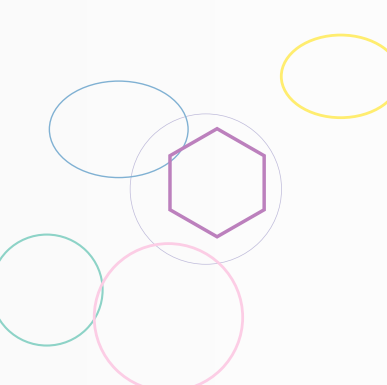[{"shape": "circle", "thickness": 1.5, "radius": 0.72, "center": [0.121, 0.247]}, {"shape": "circle", "thickness": 0.5, "radius": 0.98, "center": [0.531, 0.509]}, {"shape": "oval", "thickness": 1, "radius": 0.9, "center": [0.306, 0.664]}, {"shape": "circle", "thickness": 2, "radius": 0.96, "center": [0.435, 0.176]}, {"shape": "hexagon", "thickness": 2.5, "radius": 0.7, "center": [0.56, 0.525]}, {"shape": "oval", "thickness": 2, "radius": 0.77, "center": [0.879, 0.802]}]